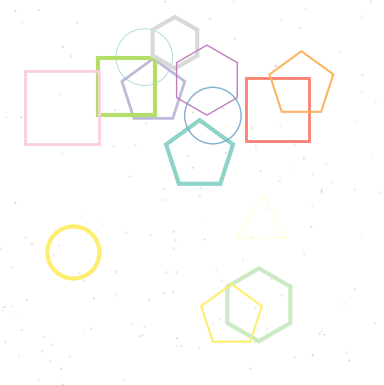[{"shape": "pentagon", "thickness": 3, "radius": 0.46, "center": [0.518, 0.597]}, {"shape": "circle", "thickness": 0.5, "radius": 0.37, "center": [0.375, 0.852]}, {"shape": "triangle", "thickness": 0.5, "radius": 0.38, "center": [0.681, 0.42]}, {"shape": "pentagon", "thickness": 2, "radius": 0.43, "center": [0.398, 0.762]}, {"shape": "square", "thickness": 2, "radius": 0.41, "center": [0.72, 0.715]}, {"shape": "circle", "thickness": 1, "radius": 0.37, "center": [0.553, 0.7]}, {"shape": "pentagon", "thickness": 1.5, "radius": 0.44, "center": [0.783, 0.78]}, {"shape": "square", "thickness": 3, "radius": 0.37, "center": [0.328, 0.776]}, {"shape": "square", "thickness": 2, "radius": 0.48, "center": [0.161, 0.721]}, {"shape": "hexagon", "thickness": 3, "radius": 0.33, "center": [0.454, 0.889]}, {"shape": "hexagon", "thickness": 1, "radius": 0.45, "center": [0.537, 0.792]}, {"shape": "hexagon", "thickness": 3, "radius": 0.47, "center": [0.672, 0.208]}, {"shape": "pentagon", "thickness": 1.5, "radius": 0.41, "center": [0.601, 0.18]}, {"shape": "circle", "thickness": 3, "radius": 0.34, "center": [0.191, 0.344]}]